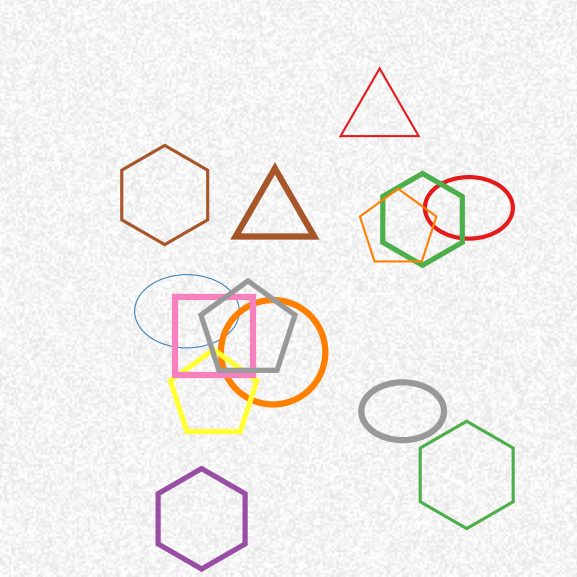[{"shape": "oval", "thickness": 2, "radius": 0.38, "center": [0.812, 0.639]}, {"shape": "triangle", "thickness": 1, "radius": 0.39, "center": [0.657, 0.803]}, {"shape": "oval", "thickness": 0.5, "radius": 0.45, "center": [0.324, 0.46]}, {"shape": "hexagon", "thickness": 1.5, "radius": 0.46, "center": [0.808, 0.177]}, {"shape": "hexagon", "thickness": 2.5, "radius": 0.4, "center": [0.732, 0.619]}, {"shape": "hexagon", "thickness": 2.5, "radius": 0.43, "center": [0.349, 0.101]}, {"shape": "circle", "thickness": 3, "radius": 0.45, "center": [0.473, 0.389]}, {"shape": "pentagon", "thickness": 1, "radius": 0.35, "center": [0.689, 0.603]}, {"shape": "pentagon", "thickness": 2.5, "radius": 0.39, "center": [0.37, 0.315]}, {"shape": "hexagon", "thickness": 1.5, "radius": 0.43, "center": [0.285, 0.661]}, {"shape": "triangle", "thickness": 3, "radius": 0.39, "center": [0.476, 0.629]}, {"shape": "square", "thickness": 3, "radius": 0.34, "center": [0.371, 0.418]}, {"shape": "pentagon", "thickness": 2.5, "radius": 0.43, "center": [0.429, 0.427]}, {"shape": "oval", "thickness": 3, "radius": 0.36, "center": [0.697, 0.287]}]